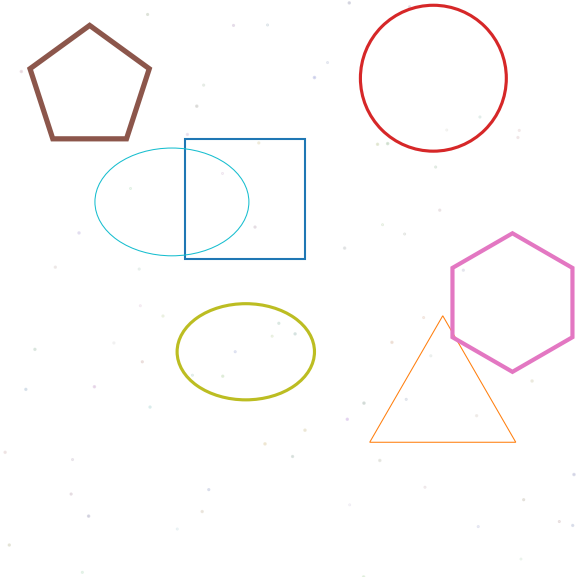[{"shape": "square", "thickness": 1, "radius": 0.52, "center": [0.424, 0.655]}, {"shape": "triangle", "thickness": 0.5, "radius": 0.73, "center": [0.767, 0.306]}, {"shape": "circle", "thickness": 1.5, "radius": 0.63, "center": [0.75, 0.864]}, {"shape": "pentagon", "thickness": 2.5, "radius": 0.54, "center": [0.155, 0.847]}, {"shape": "hexagon", "thickness": 2, "radius": 0.6, "center": [0.887, 0.475]}, {"shape": "oval", "thickness": 1.5, "radius": 0.59, "center": [0.426, 0.39]}, {"shape": "oval", "thickness": 0.5, "radius": 0.67, "center": [0.298, 0.649]}]